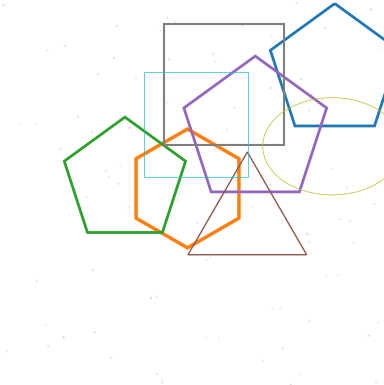[{"shape": "pentagon", "thickness": 2, "radius": 0.88, "center": [0.869, 0.815]}, {"shape": "hexagon", "thickness": 2.5, "radius": 0.77, "center": [0.487, 0.511]}, {"shape": "pentagon", "thickness": 2, "radius": 0.83, "center": [0.324, 0.53]}, {"shape": "pentagon", "thickness": 2, "radius": 0.97, "center": [0.663, 0.659]}, {"shape": "triangle", "thickness": 1, "radius": 0.89, "center": [0.642, 0.427]}, {"shape": "square", "thickness": 1.5, "radius": 0.78, "center": [0.582, 0.781]}, {"shape": "oval", "thickness": 0.5, "radius": 0.9, "center": [0.863, 0.62]}, {"shape": "square", "thickness": 0.5, "radius": 0.68, "center": [0.509, 0.677]}]